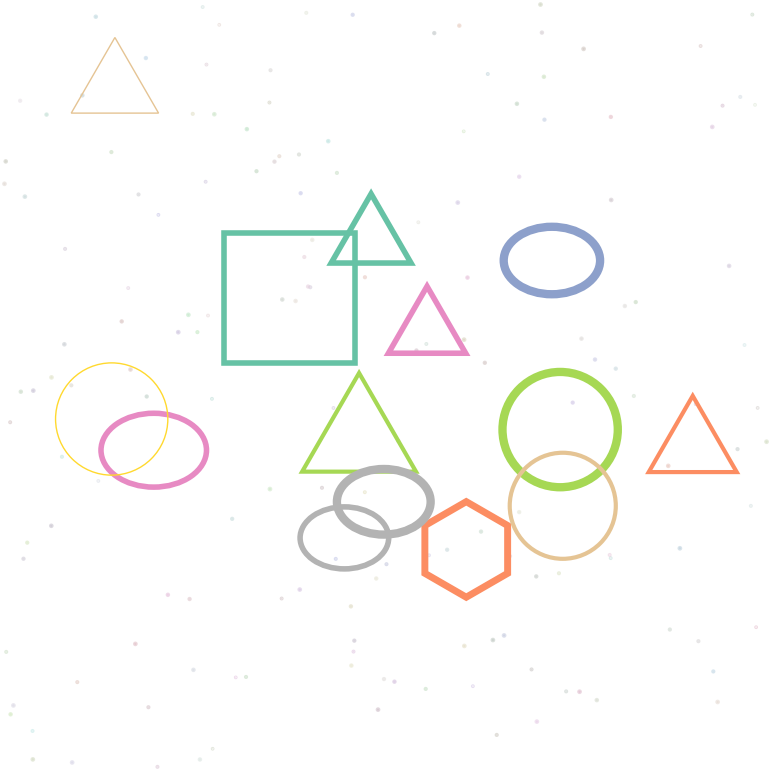[{"shape": "triangle", "thickness": 2, "radius": 0.3, "center": [0.482, 0.688]}, {"shape": "square", "thickness": 2, "radius": 0.42, "center": [0.376, 0.613]}, {"shape": "hexagon", "thickness": 2.5, "radius": 0.31, "center": [0.606, 0.286]}, {"shape": "triangle", "thickness": 1.5, "radius": 0.33, "center": [0.9, 0.42]}, {"shape": "oval", "thickness": 3, "radius": 0.31, "center": [0.717, 0.662]}, {"shape": "triangle", "thickness": 2, "radius": 0.29, "center": [0.555, 0.57]}, {"shape": "oval", "thickness": 2, "radius": 0.34, "center": [0.2, 0.415]}, {"shape": "triangle", "thickness": 1.5, "radius": 0.43, "center": [0.466, 0.43]}, {"shape": "circle", "thickness": 3, "radius": 0.37, "center": [0.727, 0.442]}, {"shape": "circle", "thickness": 0.5, "radius": 0.36, "center": [0.145, 0.456]}, {"shape": "circle", "thickness": 1.5, "radius": 0.34, "center": [0.731, 0.343]}, {"shape": "triangle", "thickness": 0.5, "radius": 0.33, "center": [0.149, 0.886]}, {"shape": "oval", "thickness": 3, "radius": 0.3, "center": [0.498, 0.348]}, {"shape": "oval", "thickness": 2, "radius": 0.29, "center": [0.447, 0.301]}]